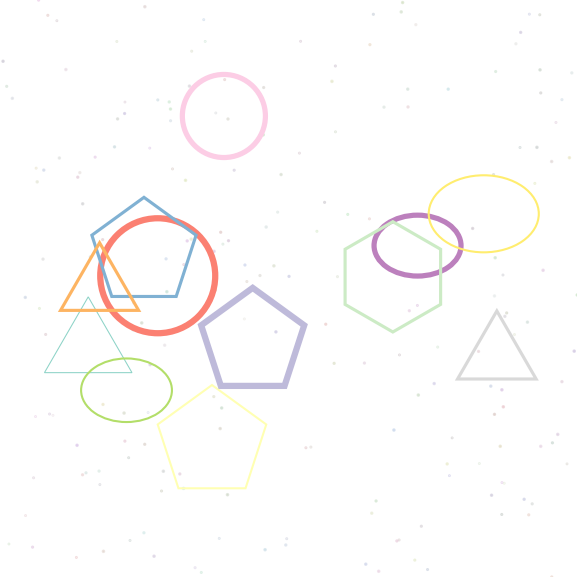[{"shape": "triangle", "thickness": 0.5, "radius": 0.44, "center": [0.153, 0.398]}, {"shape": "pentagon", "thickness": 1, "radius": 0.49, "center": [0.367, 0.234]}, {"shape": "pentagon", "thickness": 3, "radius": 0.47, "center": [0.438, 0.407]}, {"shape": "circle", "thickness": 3, "radius": 0.5, "center": [0.273, 0.522]}, {"shape": "pentagon", "thickness": 1.5, "radius": 0.47, "center": [0.249, 0.563]}, {"shape": "triangle", "thickness": 1.5, "radius": 0.39, "center": [0.172, 0.501]}, {"shape": "oval", "thickness": 1, "radius": 0.39, "center": [0.219, 0.323]}, {"shape": "circle", "thickness": 2.5, "radius": 0.36, "center": [0.388, 0.798]}, {"shape": "triangle", "thickness": 1.5, "radius": 0.39, "center": [0.86, 0.382]}, {"shape": "oval", "thickness": 2.5, "radius": 0.38, "center": [0.723, 0.574]}, {"shape": "hexagon", "thickness": 1.5, "radius": 0.48, "center": [0.68, 0.52]}, {"shape": "oval", "thickness": 1, "radius": 0.48, "center": [0.838, 0.629]}]